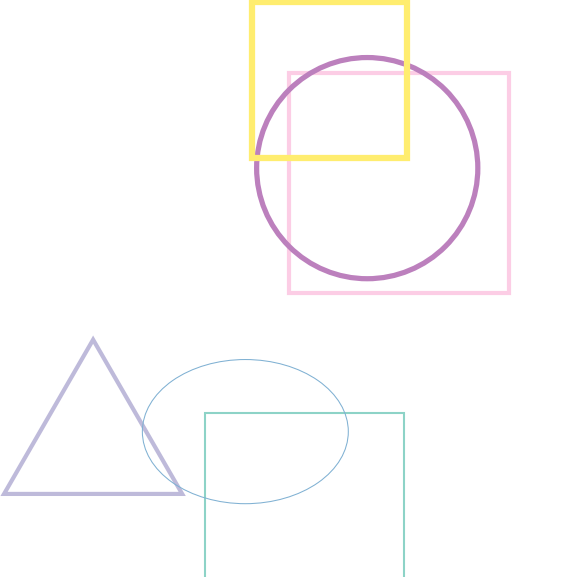[{"shape": "square", "thickness": 1, "radius": 0.86, "center": [0.527, 0.113]}, {"shape": "triangle", "thickness": 2, "radius": 0.89, "center": [0.161, 0.233]}, {"shape": "oval", "thickness": 0.5, "radius": 0.89, "center": [0.425, 0.252]}, {"shape": "square", "thickness": 2, "radius": 0.95, "center": [0.691, 0.682]}, {"shape": "circle", "thickness": 2.5, "radius": 0.96, "center": [0.636, 0.708]}, {"shape": "square", "thickness": 3, "radius": 0.67, "center": [0.571, 0.861]}]